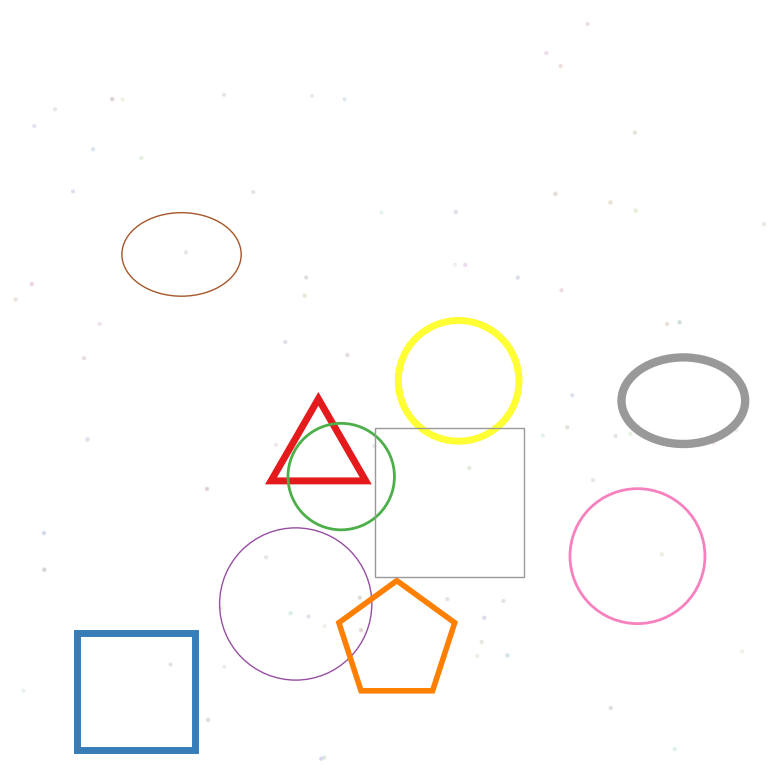[{"shape": "triangle", "thickness": 2.5, "radius": 0.36, "center": [0.414, 0.411]}, {"shape": "square", "thickness": 2.5, "radius": 0.38, "center": [0.176, 0.102]}, {"shape": "circle", "thickness": 1, "radius": 0.35, "center": [0.443, 0.381]}, {"shape": "circle", "thickness": 0.5, "radius": 0.49, "center": [0.384, 0.216]}, {"shape": "pentagon", "thickness": 2, "radius": 0.4, "center": [0.515, 0.167]}, {"shape": "circle", "thickness": 2.5, "radius": 0.39, "center": [0.596, 0.505]}, {"shape": "oval", "thickness": 0.5, "radius": 0.39, "center": [0.236, 0.67]}, {"shape": "circle", "thickness": 1, "radius": 0.44, "center": [0.828, 0.278]}, {"shape": "oval", "thickness": 3, "radius": 0.4, "center": [0.887, 0.48]}, {"shape": "square", "thickness": 0.5, "radius": 0.48, "center": [0.583, 0.348]}]